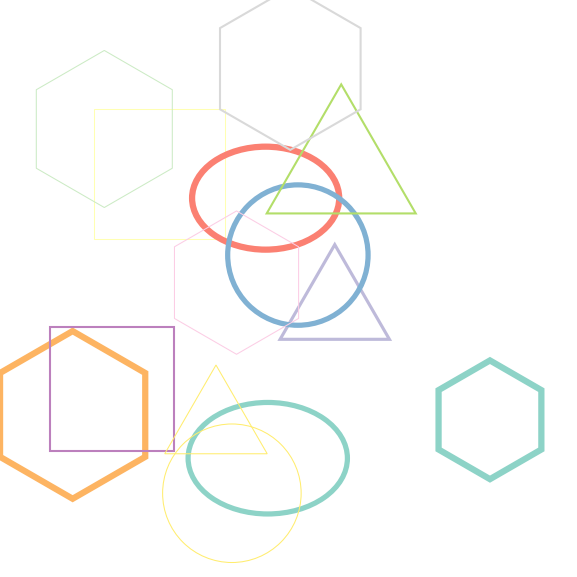[{"shape": "oval", "thickness": 2.5, "radius": 0.69, "center": [0.464, 0.206]}, {"shape": "hexagon", "thickness": 3, "radius": 0.51, "center": [0.848, 0.272]}, {"shape": "square", "thickness": 0.5, "radius": 0.57, "center": [0.277, 0.698]}, {"shape": "triangle", "thickness": 1.5, "radius": 0.55, "center": [0.58, 0.466]}, {"shape": "oval", "thickness": 3, "radius": 0.64, "center": [0.46, 0.656]}, {"shape": "circle", "thickness": 2.5, "radius": 0.61, "center": [0.516, 0.557]}, {"shape": "hexagon", "thickness": 3, "radius": 0.73, "center": [0.126, 0.281]}, {"shape": "triangle", "thickness": 1, "radius": 0.74, "center": [0.591, 0.704]}, {"shape": "hexagon", "thickness": 0.5, "radius": 0.62, "center": [0.41, 0.51]}, {"shape": "hexagon", "thickness": 1, "radius": 0.7, "center": [0.503, 0.88]}, {"shape": "square", "thickness": 1, "radius": 0.54, "center": [0.194, 0.325]}, {"shape": "hexagon", "thickness": 0.5, "radius": 0.68, "center": [0.181, 0.776]}, {"shape": "triangle", "thickness": 0.5, "radius": 0.51, "center": [0.374, 0.265]}, {"shape": "circle", "thickness": 0.5, "radius": 0.6, "center": [0.402, 0.145]}]